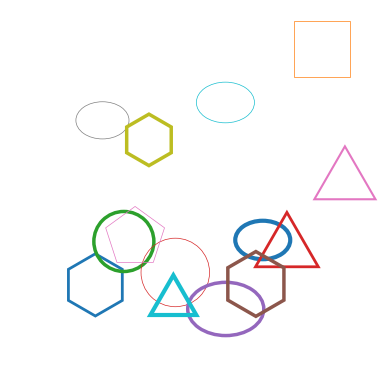[{"shape": "oval", "thickness": 3, "radius": 0.36, "center": [0.682, 0.377]}, {"shape": "hexagon", "thickness": 2, "radius": 0.4, "center": [0.248, 0.26]}, {"shape": "square", "thickness": 0.5, "radius": 0.37, "center": [0.837, 0.873]}, {"shape": "circle", "thickness": 2.5, "radius": 0.39, "center": [0.322, 0.373]}, {"shape": "circle", "thickness": 0.5, "radius": 0.45, "center": [0.455, 0.292]}, {"shape": "triangle", "thickness": 2, "radius": 0.47, "center": [0.745, 0.354]}, {"shape": "oval", "thickness": 2.5, "radius": 0.49, "center": [0.586, 0.198]}, {"shape": "hexagon", "thickness": 2.5, "radius": 0.42, "center": [0.665, 0.262]}, {"shape": "pentagon", "thickness": 0.5, "radius": 0.4, "center": [0.351, 0.383]}, {"shape": "triangle", "thickness": 1.5, "radius": 0.46, "center": [0.896, 0.528]}, {"shape": "oval", "thickness": 0.5, "radius": 0.34, "center": [0.266, 0.687]}, {"shape": "hexagon", "thickness": 2.5, "radius": 0.33, "center": [0.387, 0.637]}, {"shape": "triangle", "thickness": 3, "radius": 0.34, "center": [0.45, 0.216]}, {"shape": "oval", "thickness": 0.5, "radius": 0.38, "center": [0.585, 0.734]}]